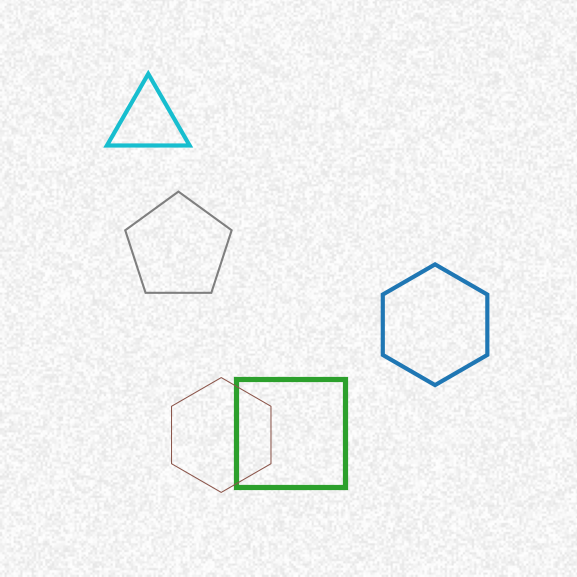[{"shape": "hexagon", "thickness": 2, "radius": 0.52, "center": [0.753, 0.437]}, {"shape": "square", "thickness": 2.5, "radius": 0.47, "center": [0.503, 0.249]}, {"shape": "hexagon", "thickness": 0.5, "radius": 0.5, "center": [0.383, 0.246]}, {"shape": "pentagon", "thickness": 1, "radius": 0.48, "center": [0.309, 0.57]}, {"shape": "triangle", "thickness": 2, "radius": 0.41, "center": [0.257, 0.789]}]